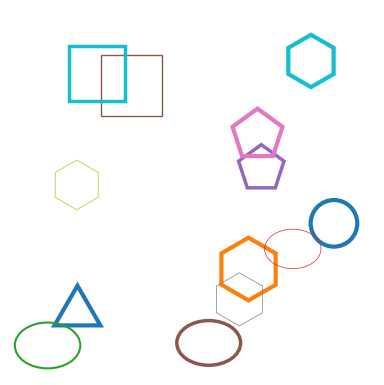[{"shape": "triangle", "thickness": 3, "radius": 0.34, "center": [0.201, 0.189]}, {"shape": "circle", "thickness": 3, "radius": 0.3, "center": [0.867, 0.42]}, {"shape": "hexagon", "thickness": 3, "radius": 0.41, "center": [0.646, 0.301]}, {"shape": "oval", "thickness": 1.5, "radius": 0.43, "center": [0.124, 0.103]}, {"shape": "oval", "thickness": 0.5, "radius": 0.37, "center": [0.76, 0.353]}, {"shape": "pentagon", "thickness": 2.5, "radius": 0.31, "center": [0.679, 0.562]}, {"shape": "square", "thickness": 1, "radius": 0.4, "center": [0.342, 0.779]}, {"shape": "oval", "thickness": 2.5, "radius": 0.41, "center": [0.542, 0.109]}, {"shape": "pentagon", "thickness": 3, "radius": 0.34, "center": [0.669, 0.65]}, {"shape": "hexagon", "thickness": 0.5, "radius": 0.35, "center": [0.622, 0.223]}, {"shape": "hexagon", "thickness": 0.5, "radius": 0.32, "center": [0.199, 0.52]}, {"shape": "square", "thickness": 2.5, "radius": 0.36, "center": [0.251, 0.809]}, {"shape": "hexagon", "thickness": 3, "radius": 0.34, "center": [0.808, 0.842]}]